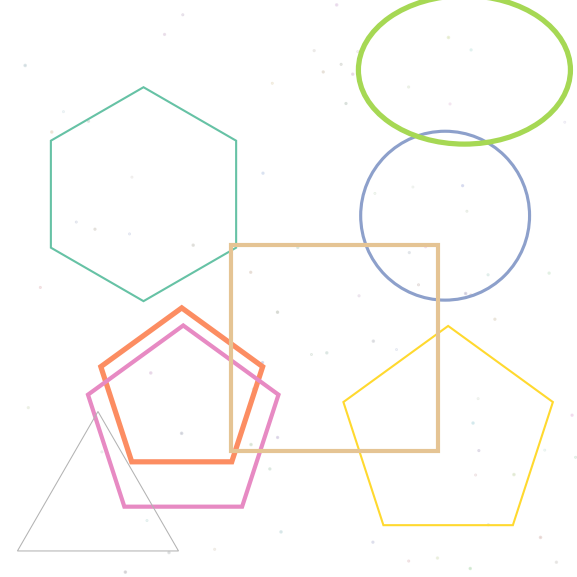[{"shape": "hexagon", "thickness": 1, "radius": 0.93, "center": [0.248, 0.663]}, {"shape": "pentagon", "thickness": 2.5, "radius": 0.74, "center": [0.315, 0.319]}, {"shape": "circle", "thickness": 1.5, "radius": 0.73, "center": [0.771, 0.626]}, {"shape": "pentagon", "thickness": 2, "radius": 0.87, "center": [0.317, 0.262]}, {"shape": "oval", "thickness": 2.5, "radius": 0.92, "center": [0.804, 0.878]}, {"shape": "pentagon", "thickness": 1, "radius": 0.95, "center": [0.776, 0.244]}, {"shape": "square", "thickness": 2, "radius": 0.89, "center": [0.58, 0.396]}, {"shape": "triangle", "thickness": 0.5, "radius": 0.81, "center": [0.17, 0.126]}]